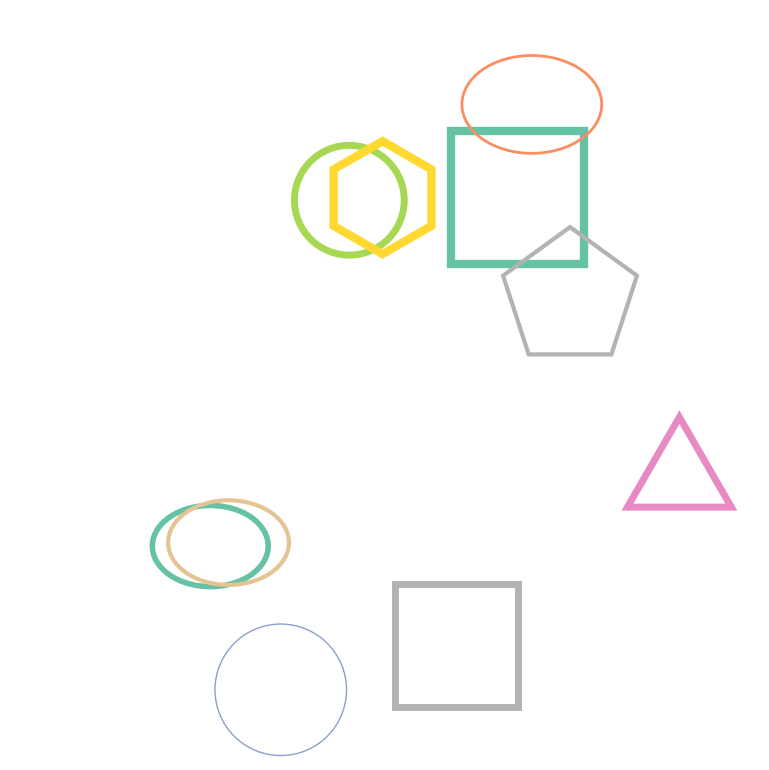[{"shape": "oval", "thickness": 2, "radius": 0.38, "center": [0.273, 0.291]}, {"shape": "square", "thickness": 3, "radius": 0.43, "center": [0.672, 0.744]}, {"shape": "oval", "thickness": 1, "radius": 0.45, "center": [0.691, 0.864]}, {"shape": "circle", "thickness": 0.5, "radius": 0.43, "center": [0.365, 0.104]}, {"shape": "triangle", "thickness": 2.5, "radius": 0.39, "center": [0.882, 0.38]}, {"shape": "circle", "thickness": 2.5, "radius": 0.36, "center": [0.454, 0.74]}, {"shape": "hexagon", "thickness": 3, "radius": 0.37, "center": [0.497, 0.743]}, {"shape": "oval", "thickness": 1.5, "radius": 0.39, "center": [0.297, 0.295]}, {"shape": "square", "thickness": 2.5, "radius": 0.4, "center": [0.592, 0.161]}, {"shape": "pentagon", "thickness": 1.5, "radius": 0.46, "center": [0.74, 0.614]}]